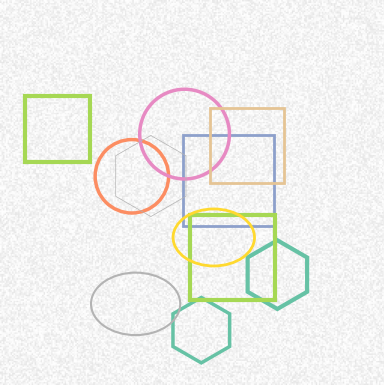[{"shape": "hexagon", "thickness": 2.5, "radius": 0.42, "center": [0.523, 0.142]}, {"shape": "hexagon", "thickness": 3, "radius": 0.45, "center": [0.72, 0.287]}, {"shape": "circle", "thickness": 2.5, "radius": 0.48, "center": [0.343, 0.542]}, {"shape": "square", "thickness": 2, "radius": 0.59, "center": [0.592, 0.532]}, {"shape": "circle", "thickness": 2.5, "radius": 0.58, "center": [0.479, 0.652]}, {"shape": "square", "thickness": 3, "radius": 0.42, "center": [0.148, 0.665]}, {"shape": "square", "thickness": 3, "radius": 0.55, "center": [0.604, 0.332]}, {"shape": "oval", "thickness": 2, "radius": 0.53, "center": [0.555, 0.383]}, {"shape": "square", "thickness": 2, "radius": 0.48, "center": [0.642, 0.622]}, {"shape": "oval", "thickness": 1.5, "radius": 0.58, "center": [0.352, 0.211]}, {"shape": "hexagon", "thickness": 0.5, "radius": 0.53, "center": [0.392, 0.543]}]